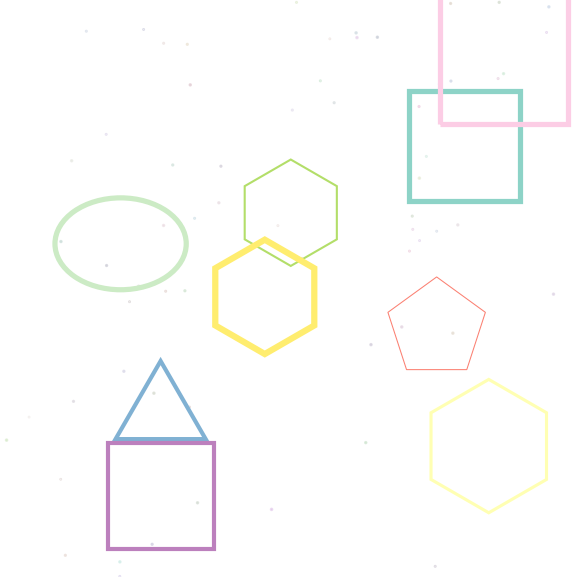[{"shape": "square", "thickness": 2.5, "radius": 0.48, "center": [0.805, 0.746]}, {"shape": "hexagon", "thickness": 1.5, "radius": 0.58, "center": [0.846, 0.227]}, {"shape": "pentagon", "thickness": 0.5, "radius": 0.44, "center": [0.756, 0.431]}, {"shape": "triangle", "thickness": 2, "radius": 0.45, "center": [0.278, 0.284]}, {"shape": "hexagon", "thickness": 1, "radius": 0.46, "center": [0.503, 0.631]}, {"shape": "square", "thickness": 2.5, "radius": 0.55, "center": [0.872, 0.895]}, {"shape": "square", "thickness": 2, "radius": 0.46, "center": [0.279, 0.14]}, {"shape": "oval", "thickness": 2.5, "radius": 0.57, "center": [0.209, 0.577]}, {"shape": "hexagon", "thickness": 3, "radius": 0.49, "center": [0.459, 0.485]}]